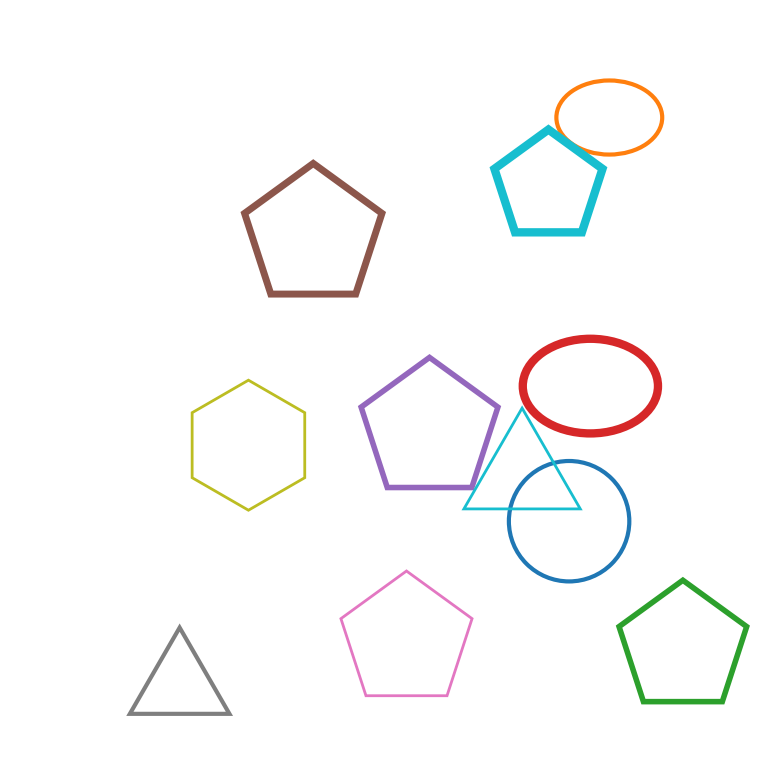[{"shape": "circle", "thickness": 1.5, "radius": 0.39, "center": [0.739, 0.323]}, {"shape": "oval", "thickness": 1.5, "radius": 0.34, "center": [0.791, 0.847]}, {"shape": "pentagon", "thickness": 2, "radius": 0.44, "center": [0.887, 0.159]}, {"shape": "oval", "thickness": 3, "radius": 0.44, "center": [0.767, 0.499]}, {"shape": "pentagon", "thickness": 2, "radius": 0.47, "center": [0.558, 0.442]}, {"shape": "pentagon", "thickness": 2.5, "radius": 0.47, "center": [0.407, 0.694]}, {"shape": "pentagon", "thickness": 1, "radius": 0.45, "center": [0.528, 0.169]}, {"shape": "triangle", "thickness": 1.5, "radius": 0.37, "center": [0.233, 0.11]}, {"shape": "hexagon", "thickness": 1, "radius": 0.42, "center": [0.323, 0.422]}, {"shape": "triangle", "thickness": 1, "radius": 0.44, "center": [0.678, 0.383]}, {"shape": "pentagon", "thickness": 3, "radius": 0.37, "center": [0.712, 0.758]}]